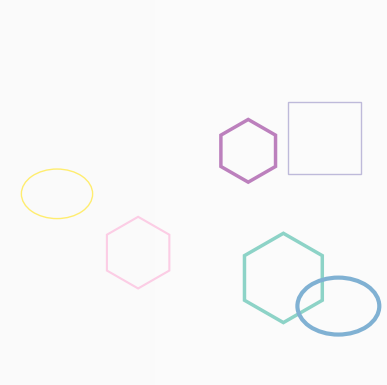[{"shape": "hexagon", "thickness": 2.5, "radius": 0.58, "center": [0.731, 0.278]}, {"shape": "square", "thickness": 1, "radius": 0.47, "center": [0.838, 0.641]}, {"shape": "oval", "thickness": 3, "radius": 0.53, "center": [0.873, 0.205]}, {"shape": "hexagon", "thickness": 1.5, "radius": 0.47, "center": [0.356, 0.344]}, {"shape": "hexagon", "thickness": 2.5, "radius": 0.41, "center": [0.641, 0.608]}, {"shape": "oval", "thickness": 1, "radius": 0.46, "center": [0.147, 0.497]}]